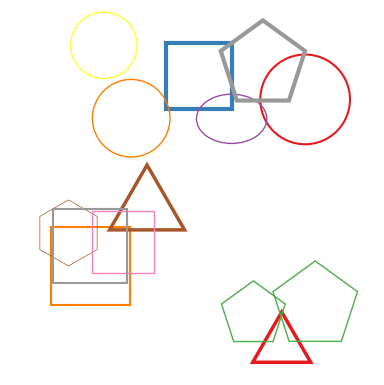[{"shape": "circle", "thickness": 1.5, "radius": 0.58, "center": [0.793, 0.742]}, {"shape": "triangle", "thickness": 2.5, "radius": 0.44, "center": [0.732, 0.103]}, {"shape": "square", "thickness": 3, "radius": 0.43, "center": [0.517, 0.802]}, {"shape": "pentagon", "thickness": 1, "radius": 0.44, "center": [0.658, 0.183]}, {"shape": "pentagon", "thickness": 1, "radius": 0.58, "center": [0.819, 0.207]}, {"shape": "oval", "thickness": 1, "radius": 0.46, "center": [0.602, 0.691]}, {"shape": "circle", "thickness": 1, "radius": 0.5, "center": [0.341, 0.693]}, {"shape": "square", "thickness": 1.5, "radius": 0.51, "center": [0.235, 0.309]}, {"shape": "circle", "thickness": 1, "radius": 0.43, "center": [0.27, 0.882]}, {"shape": "triangle", "thickness": 2.5, "radius": 0.56, "center": [0.382, 0.459]}, {"shape": "hexagon", "thickness": 0.5, "radius": 0.43, "center": [0.178, 0.395]}, {"shape": "square", "thickness": 1, "radius": 0.4, "center": [0.319, 0.372]}, {"shape": "pentagon", "thickness": 3, "radius": 0.58, "center": [0.683, 0.832]}, {"shape": "square", "thickness": 1.5, "radius": 0.48, "center": [0.233, 0.361]}]